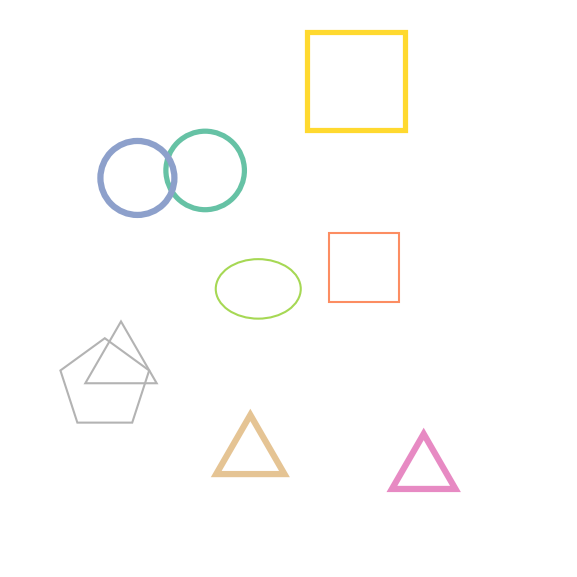[{"shape": "circle", "thickness": 2.5, "radius": 0.34, "center": [0.355, 0.704]}, {"shape": "square", "thickness": 1, "radius": 0.3, "center": [0.63, 0.536]}, {"shape": "circle", "thickness": 3, "radius": 0.32, "center": [0.238, 0.691]}, {"shape": "triangle", "thickness": 3, "radius": 0.32, "center": [0.734, 0.184]}, {"shape": "oval", "thickness": 1, "radius": 0.37, "center": [0.447, 0.499]}, {"shape": "square", "thickness": 2.5, "radius": 0.42, "center": [0.616, 0.859]}, {"shape": "triangle", "thickness": 3, "radius": 0.34, "center": [0.433, 0.212]}, {"shape": "pentagon", "thickness": 1, "radius": 0.4, "center": [0.181, 0.333]}, {"shape": "triangle", "thickness": 1, "radius": 0.36, "center": [0.21, 0.371]}]